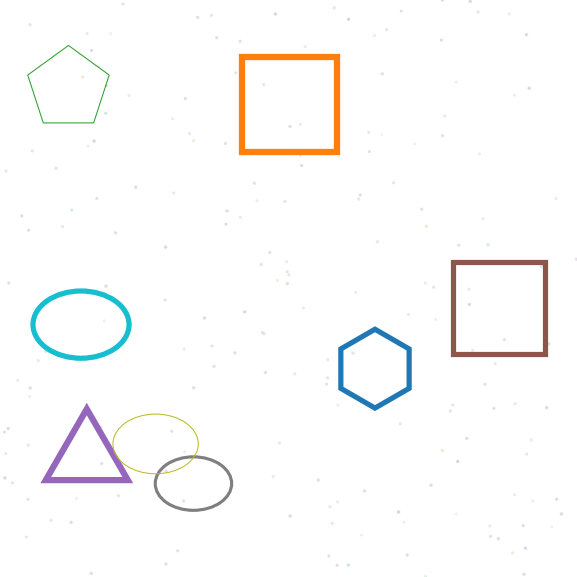[{"shape": "hexagon", "thickness": 2.5, "radius": 0.34, "center": [0.649, 0.361]}, {"shape": "square", "thickness": 3, "radius": 0.41, "center": [0.502, 0.818]}, {"shape": "pentagon", "thickness": 0.5, "radius": 0.37, "center": [0.119, 0.846]}, {"shape": "triangle", "thickness": 3, "radius": 0.41, "center": [0.15, 0.209]}, {"shape": "square", "thickness": 2.5, "radius": 0.4, "center": [0.864, 0.465]}, {"shape": "oval", "thickness": 1.5, "radius": 0.33, "center": [0.335, 0.162]}, {"shape": "oval", "thickness": 0.5, "radius": 0.37, "center": [0.269, 0.23]}, {"shape": "oval", "thickness": 2.5, "radius": 0.42, "center": [0.14, 0.437]}]